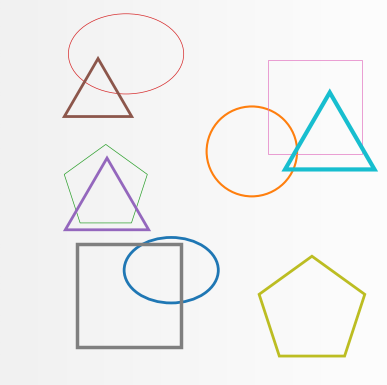[{"shape": "oval", "thickness": 2, "radius": 0.61, "center": [0.442, 0.298]}, {"shape": "circle", "thickness": 1.5, "radius": 0.58, "center": [0.65, 0.607]}, {"shape": "pentagon", "thickness": 0.5, "radius": 0.56, "center": [0.273, 0.512]}, {"shape": "oval", "thickness": 0.5, "radius": 0.74, "center": [0.325, 0.86]}, {"shape": "triangle", "thickness": 2, "radius": 0.62, "center": [0.276, 0.465]}, {"shape": "triangle", "thickness": 2, "radius": 0.5, "center": [0.253, 0.747]}, {"shape": "square", "thickness": 0.5, "radius": 0.61, "center": [0.813, 0.722]}, {"shape": "square", "thickness": 2.5, "radius": 0.67, "center": [0.333, 0.232]}, {"shape": "pentagon", "thickness": 2, "radius": 0.72, "center": [0.805, 0.191]}, {"shape": "triangle", "thickness": 3, "radius": 0.67, "center": [0.851, 0.627]}]